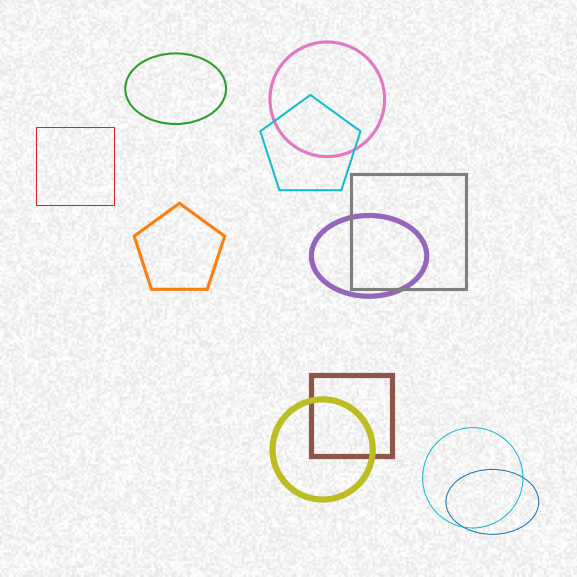[{"shape": "oval", "thickness": 0.5, "radius": 0.4, "center": [0.853, 0.13]}, {"shape": "pentagon", "thickness": 1.5, "radius": 0.41, "center": [0.311, 0.565]}, {"shape": "oval", "thickness": 1, "radius": 0.44, "center": [0.304, 0.846]}, {"shape": "square", "thickness": 0.5, "radius": 0.34, "center": [0.13, 0.712]}, {"shape": "oval", "thickness": 2.5, "radius": 0.5, "center": [0.639, 0.556]}, {"shape": "square", "thickness": 2.5, "radius": 0.35, "center": [0.609, 0.28]}, {"shape": "circle", "thickness": 1.5, "radius": 0.5, "center": [0.567, 0.827]}, {"shape": "square", "thickness": 1.5, "radius": 0.5, "center": [0.708, 0.598]}, {"shape": "circle", "thickness": 3, "radius": 0.43, "center": [0.559, 0.221]}, {"shape": "pentagon", "thickness": 1, "radius": 0.46, "center": [0.537, 0.744]}, {"shape": "circle", "thickness": 0.5, "radius": 0.43, "center": [0.819, 0.172]}]